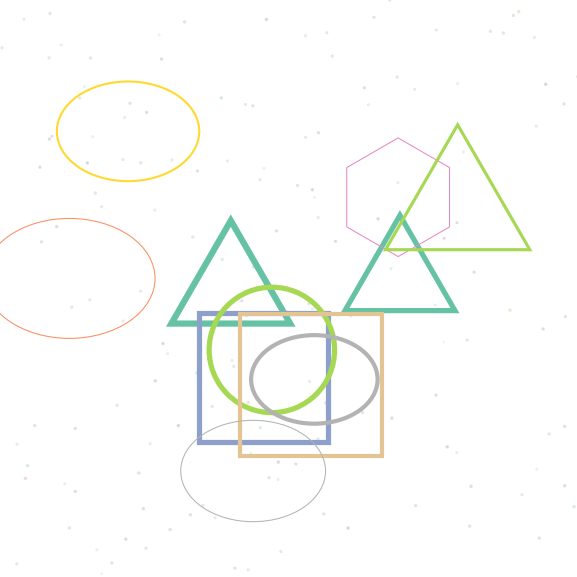[{"shape": "triangle", "thickness": 2.5, "radius": 0.55, "center": [0.693, 0.516]}, {"shape": "triangle", "thickness": 3, "radius": 0.59, "center": [0.4, 0.498]}, {"shape": "oval", "thickness": 0.5, "radius": 0.74, "center": [0.12, 0.517]}, {"shape": "square", "thickness": 2.5, "radius": 0.56, "center": [0.456, 0.346]}, {"shape": "hexagon", "thickness": 0.5, "radius": 0.51, "center": [0.689, 0.658]}, {"shape": "circle", "thickness": 2.5, "radius": 0.54, "center": [0.471, 0.393]}, {"shape": "triangle", "thickness": 1.5, "radius": 0.72, "center": [0.792, 0.639]}, {"shape": "oval", "thickness": 1, "radius": 0.62, "center": [0.222, 0.772]}, {"shape": "square", "thickness": 2, "radius": 0.61, "center": [0.539, 0.333]}, {"shape": "oval", "thickness": 0.5, "radius": 0.63, "center": [0.438, 0.184]}, {"shape": "oval", "thickness": 2, "radius": 0.55, "center": [0.544, 0.342]}]